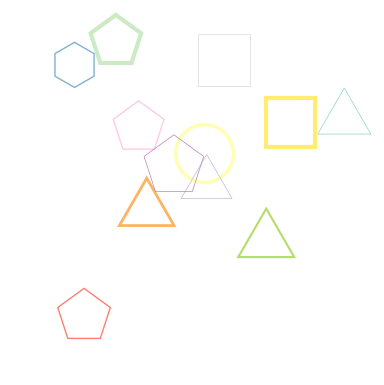[{"shape": "triangle", "thickness": 0.5, "radius": 0.4, "center": [0.894, 0.692]}, {"shape": "circle", "thickness": 2.5, "radius": 0.37, "center": [0.531, 0.601]}, {"shape": "triangle", "thickness": 0.5, "radius": 0.38, "center": [0.537, 0.522]}, {"shape": "pentagon", "thickness": 1, "radius": 0.36, "center": [0.218, 0.179]}, {"shape": "hexagon", "thickness": 1, "radius": 0.29, "center": [0.194, 0.831]}, {"shape": "triangle", "thickness": 2, "radius": 0.41, "center": [0.381, 0.455]}, {"shape": "triangle", "thickness": 1.5, "radius": 0.42, "center": [0.692, 0.374]}, {"shape": "pentagon", "thickness": 1, "radius": 0.35, "center": [0.36, 0.669]}, {"shape": "square", "thickness": 0.5, "radius": 0.34, "center": [0.582, 0.843]}, {"shape": "pentagon", "thickness": 0.5, "radius": 0.41, "center": [0.452, 0.568]}, {"shape": "pentagon", "thickness": 3, "radius": 0.34, "center": [0.301, 0.892]}, {"shape": "square", "thickness": 3, "radius": 0.32, "center": [0.754, 0.682]}]